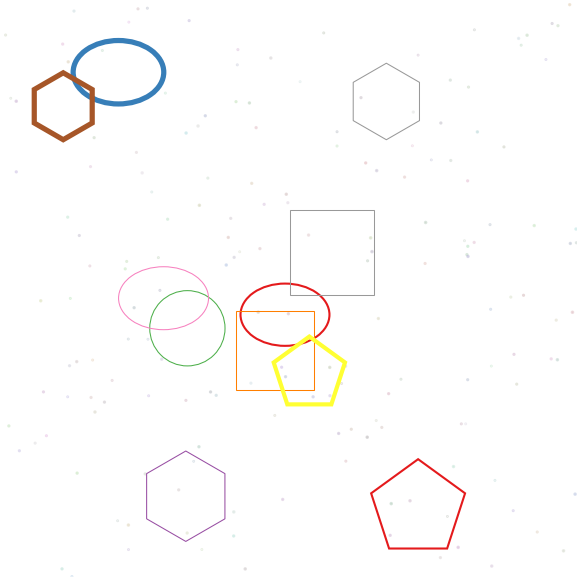[{"shape": "oval", "thickness": 1, "radius": 0.39, "center": [0.493, 0.454]}, {"shape": "pentagon", "thickness": 1, "radius": 0.43, "center": [0.724, 0.118]}, {"shape": "oval", "thickness": 2.5, "radius": 0.39, "center": [0.205, 0.874]}, {"shape": "circle", "thickness": 0.5, "radius": 0.33, "center": [0.324, 0.431]}, {"shape": "hexagon", "thickness": 0.5, "radius": 0.39, "center": [0.322, 0.14]}, {"shape": "square", "thickness": 0.5, "radius": 0.34, "center": [0.476, 0.392]}, {"shape": "pentagon", "thickness": 2, "radius": 0.32, "center": [0.536, 0.351]}, {"shape": "hexagon", "thickness": 2.5, "radius": 0.29, "center": [0.109, 0.815]}, {"shape": "oval", "thickness": 0.5, "radius": 0.39, "center": [0.283, 0.483]}, {"shape": "square", "thickness": 0.5, "radius": 0.37, "center": [0.575, 0.562]}, {"shape": "hexagon", "thickness": 0.5, "radius": 0.33, "center": [0.669, 0.823]}]